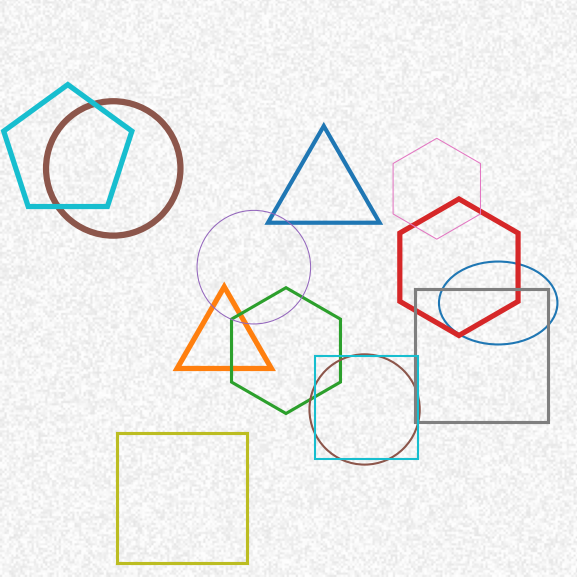[{"shape": "oval", "thickness": 1, "radius": 0.51, "center": [0.863, 0.474]}, {"shape": "triangle", "thickness": 2, "radius": 0.56, "center": [0.561, 0.669]}, {"shape": "triangle", "thickness": 2.5, "radius": 0.47, "center": [0.388, 0.408]}, {"shape": "hexagon", "thickness": 1.5, "radius": 0.54, "center": [0.495, 0.392]}, {"shape": "hexagon", "thickness": 2.5, "radius": 0.59, "center": [0.795, 0.536]}, {"shape": "circle", "thickness": 0.5, "radius": 0.49, "center": [0.44, 0.537]}, {"shape": "circle", "thickness": 1, "radius": 0.48, "center": [0.631, 0.29]}, {"shape": "circle", "thickness": 3, "radius": 0.58, "center": [0.196, 0.707]}, {"shape": "hexagon", "thickness": 0.5, "radius": 0.44, "center": [0.756, 0.672]}, {"shape": "square", "thickness": 1.5, "radius": 0.58, "center": [0.834, 0.384]}, {"shape": "square", "thickness": 1.5, "radius": 0.56, "center": [0.316, 0.136]}, {"shape": "pentagon", "thickness": 2.5, "radius": 0.58, "center": [0.117, 0.736]}, {"shape": "square", "thickness": 1, "radius": 0.45, "center": [0.634, 0.294]}]